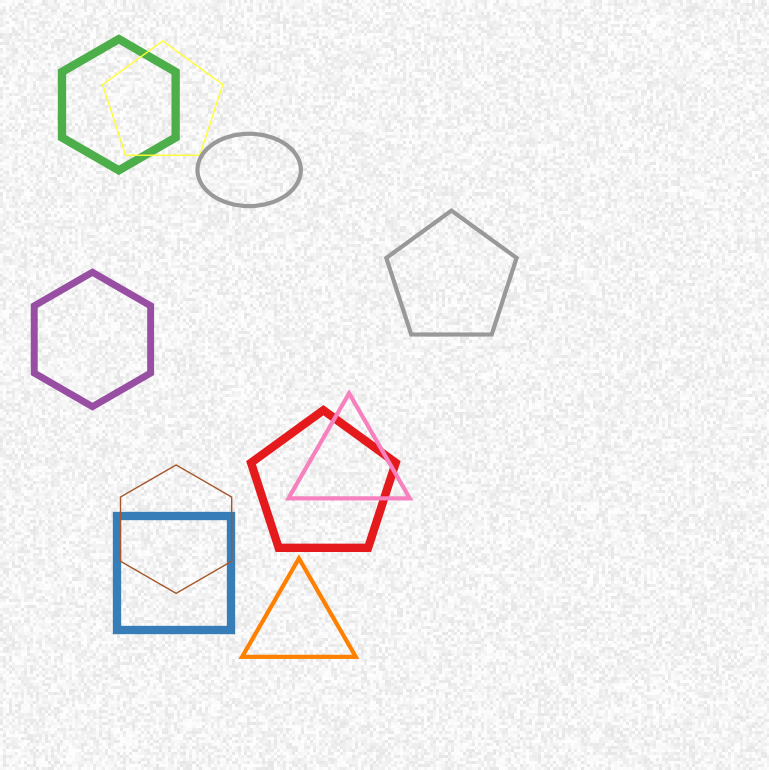[{"shape": "pentagon", "thickness": 3, "radius": 0.49, "center": [0.42, 0.368]}, {"shape": "square", "thickness": 3, "radius": 0.37, "center": [0.226, 0.256]}, {"shape": "hexagon", "thickness": 3, "radius": 0.43, "center": [0.154, 0.864]}, {"shape": "hexagon", "thickness": 2.5, "radius": 0.44, "center": [0.12, 0.559]}, {"shape": "triangle", "thickness": 1.5, "radius": 0.43, "center": [0.388, 0.19]}, {"shape": "pentagon", "thickness": 0.5, "radius": 0.41, "center": [0.211, 0.865]}, {"shape": "hexagon", "thickness": 0.5, "radius": 0.42, "center": [0.229, 0.313]}, {"shape": "triangle", "thickness": 1.5, "radius": 0.46, "center": [0.453, 0.398]}, {"shape": "oval", "thickness": 1.5, "radius": 0.34, "center": [0.324, 0.779]}, {"shape": "pentagon", "thickness": 1.5, "radius": 0.44, "center": [0.586, 0.638]}]